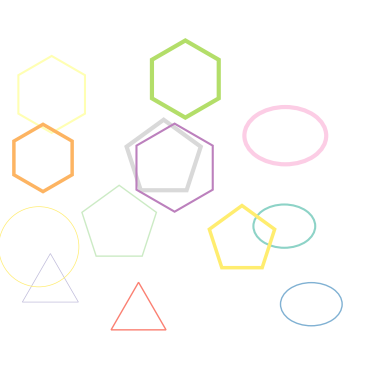[{"shape": "oval", "thickness": 1.5, "radius": 0.4, "center": [0.738, 0.413]}, {"shape": "hexagon", "thickness": 1.5, "radius": 0.5, "center": [0.134, 0.755]}, {"shape": "triangle", "thickness": 0.5, "radius": 0.42, "center": [0.131, 0.257]}, {"shape": "triangle", "thickness": 1, "radius": 0.41, "center": [0.36, 0.184]}, {"shape": "oval", "thickness": 1, "radius": 0.4, "center": [0.809, 0.21]}, {"shape": "hexagon", "thickness": 2.5, "radius": 0.44, "center": [0.112, 0.59]}, {"shape": "hexagon", "thickness": 3, "radius": 0.5, "center": [0.481, 0.795]}, {"shape": "oval", "thickness": 3, "radius": 0.53, "center": [0.741, 0.648]}, {"shape": "pentagon", "thickness": 3, "radius": 0.51, "center": [0.425, 0.588]}, {"shape": "hexagon", "thickness": 1.5, "radius": 0.57, "center": [0.454, 0.565]}, {"shape": "pentagon", "thickness": 1, "radius": 0.51, "center": [0.31, 0.417]}, {"shape": "circle", "thickness": 0.5, "radius": 0.52, "center": [0.101, 0.359]}, {"shape": "pentagon", "thickness": 2.5, "radius": 0.45, "center": [0.629, 0.377]}]